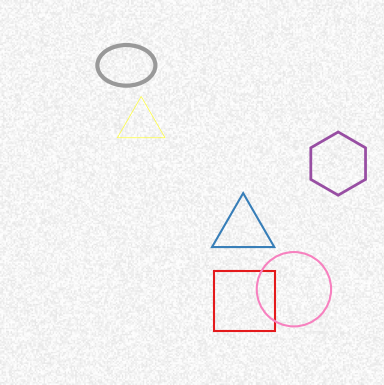[{"shape": "square", "thickness": 1.5, "radius": 0.39, "center": [0.634, 0.218]}, {"shape": "triangle", "thickness": 1.5, "radius": 0.47, "center": [0.632, 0.405]}, {"shape": "hexagon", "thickness": 2, "radius": 0.41, "center": [0.878, 0.575]}, {"shape": "triangle", "thickness": 0.5, "radius": 0.36, "center": [0.367, 0.678]}, {"shape": "circle", "thickness": 1.5, "radius": 0.48, "center": [0.763, 0.249]}, {"shape": "oval", "thickness": 3, "radius": 0.38, "center": [0.328, 0.83]}]